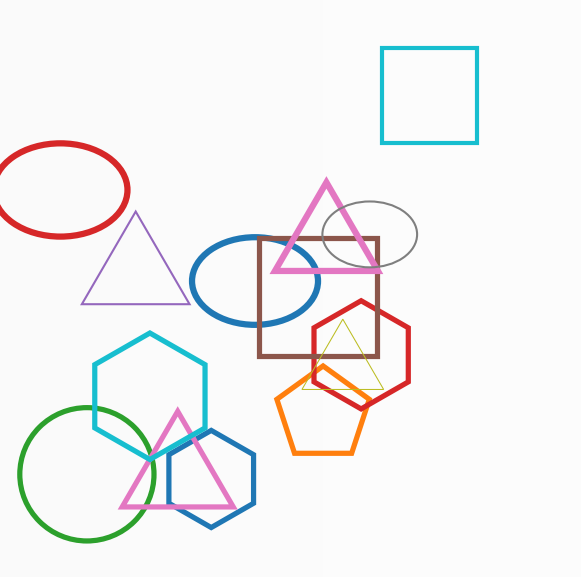[{"shape": "hexagon", "thickness": 2.5, "radius": 0.42, "center": [0.363, 0.17]}, {"shape": "oval", "thickness": 3, "radius": 0.54, "center": [0.439, 0.513]}, {"shape": "pentagon", "thickness": 2.5, "radius": 0.42, "center": [0.556, 0.282]}, {"shape": "circle", "thickness": 2.5, "radius": 0.58, "center": [0.15, 0.178]}, {"shape": "oval", "thickness": 3, "radius": 0.58, "center": [0.104, 0.67]}, {"shape": "hexagon", "thickness": 2.5, "radius": 0.47, "center": [0.621, 0.385]}, {"shape": "triangle", "thickness": 1, "radius": 0.53, "center": [0.233, 0.526]}, {"shape": "square", "thickness": 2.5, "radius": 0.51, "center": [0.547, 0.485]}, {"shape": "triangle", "thickness": 3, "radius": 0.51, "center": [0.562, 0.581]}, {"shape": "triangle", "thickness": 2.5, "radius": 0.55, "center": [0.306, 0.176]}, {"shape": "oval", "thickness": 1, "radius": 0.41, "center": [0.636, 0.593]}, {"shape": "triangle", "thickness": 0.5, "radius": 0.41, "center": [0.59, 0.365]}, {"shape": "hexagon", "thickness": 2.5, "radius": 0.55, "center": [0.258, 0.313]}, {"shape": "square", "thickness": 2, "radius": 0.41, "center": [0.739, 0.835]}]